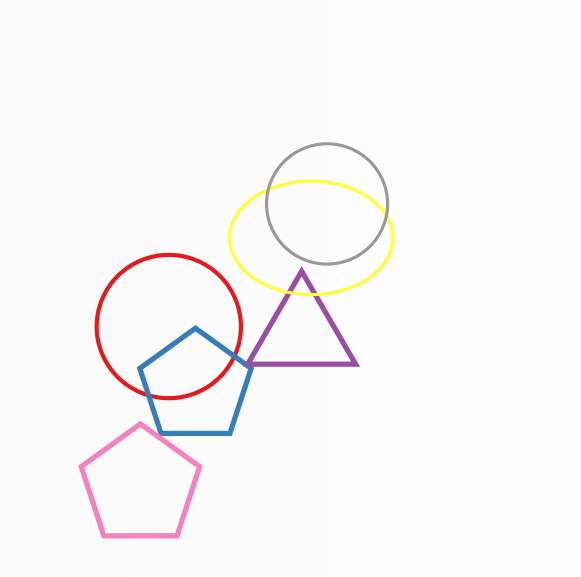[{"shape": "circle", "thickness": 2, "radius": 0.62, "center": [0.29, 0.434]}, {"shape": "pentagon", "thickness": 2.5, "radius": 0.5, "center": [0.336, 0.33]}, {"shape": "triangle", "thickness": 2.5, "radius": 0.54, "center": [0.519, 0.422]}, {"shape": "oval", "thickness": 1.5, "radius": 0.7, "center": [0.535, 0.587]}, {"shape": "pentagon", "thickness": 2.5, "radius": 0.54, "center": [0.242, 0.158]}, {"shape": "circle", "thickness": 1.5, "radius": 0.52, "center": [0.563, 0.646]}]